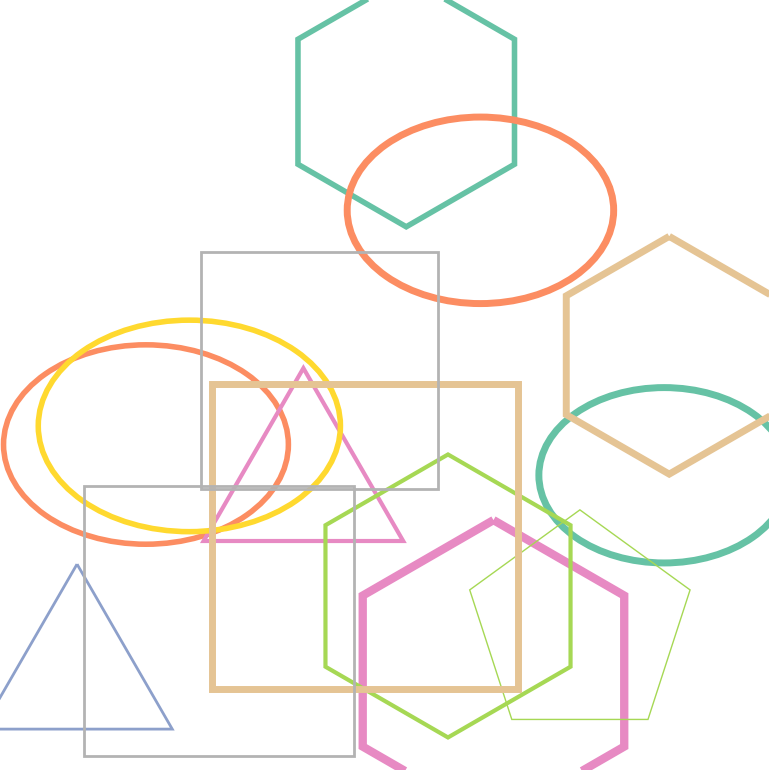[{"shape": "oval", "thickness": 2.5, "radius": 0.81, "center": [0.862, 0.383]}, {"shape": "hexagon", "thickness": 2, "radius": 0.81, "center": [0.528, 0.868]}, {"shape": "oval", "thickness": 2, "radius": 0.92, "center": [0.19, 0.423]}, {"shape": "oval", "thickness": 2.5, "radius": 0.87, "center": [0.624, 0.727]}, {"shape": "triangle", "thickness": 1, "radius": 0.71, "center": [0.1, 0.125]}, {"shape": "hexagon", "thickness": 3, "radius": 0.98, "center": [0.641, 0.128]}, {"shape": "triangle", "thickness": 1.5, "radius": 0.75, "center": [0.394, 0.372]}, {"shape": "pentagon", "thickness": 0.5, "radius": 0.75, "center": [0.753, 0.187]}, {"shape": "hexagon", "thickness": 1.5, "radius": 0.92, "center": [0.582, 0.226]}, {"shape": "oval", "thickness": 2, "radius": 0.98, "center": [0.246, 0.447]}, {"shape": "square", "thickness": 2.5, "radius": 0.99, "center": [0.474, 0.303]}, {"shape": "hexagon", "thickness": 2.5, "radius": 0.77, "center": [0.869, 0.539]}, {"shape": "square", "thickness": 1, "radius": 0.88, "center": [0.284, 0.194]}, {"shape": "square", "thickness": 1, "radius": 0.77, "center": [0.415, 0.519]}]